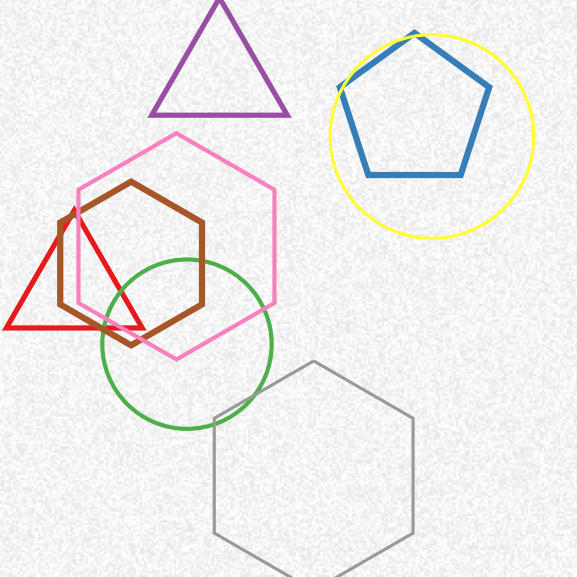[{"shape": "triangle", "thickness": 2.5, "radius": 0.68, "center": [0.129, 0.499]}, {"shape": "pentagon", "thickness": 3, "radius": 0.68, "center": [0.718, 0.806]}, {"shape": "circle", "thickness": 2, "radius": 0.73, "center": [0.324, 0.403]}, {"shape": "triangle", "thickness": 2.5, "radius": 0.68, "center": [0.38, 0.867]}, {"shape": "circle", "thickness": 1.5, "radius": 0.88, "center": [0.748, 0.763]}, {"shape": "hexagon", "thickness": 3, "radius": 0.71, "center": [0.227, 0.543]}, {"shape": "hexagon", "thickness": 2, "radius": 0.98, "center": [0.306, 0.573]}, {"shape": "hexagon", "thickness": 1.5, "radius": 0.99, "center": [0.543, 0.175]}]